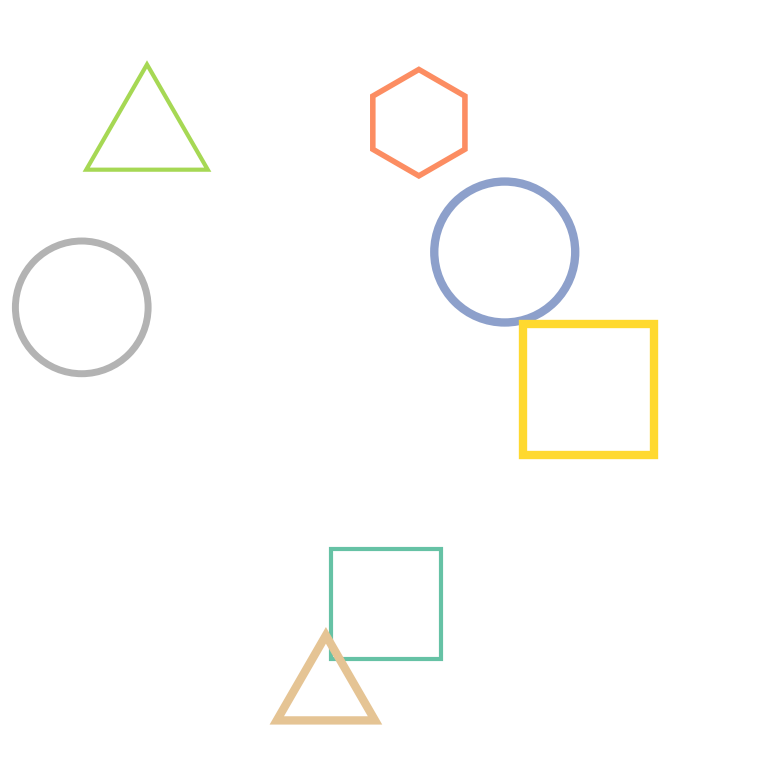[{"shape": "square", "thickness": 1.5, "radius": 0.36, "center": [0.501, 0.216]}, {"shape": "hexagon", "thickness": 2, "radius": 0.35, "center": [0.544, 0.841]}, {"shape": "circle", "thickness": 3, "radius": 0.46, "center": [0.656, 0.673]}, {"shape": "triangle", "thickness": 1.5, "radius": 0.46, "center": [0.191, 0.825]}, {"shape": "square", "thickness": 3, "radius": 0.43, "center": [0.764, 0.494]}, {"shape": "triangle", "thickness": 3, "radius": 0.37, "center": [0.423, 0.101]}, {"shape": "circle", "thickness": 2.5, "radius": 0.43, "center": [0.106, 0.601]}]